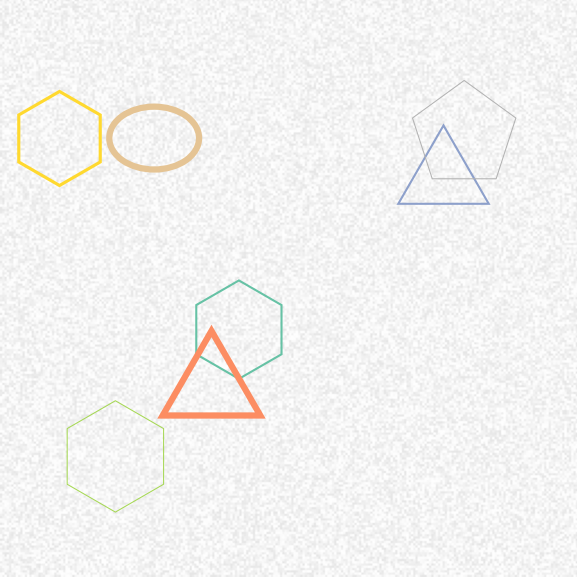[{"shape": "hexagon", "thickness": 1, "radius": 0.43, "center": [0.414, 0.428]}, {"shape": "triangle", "thickness": 3, "radius": 0.49, "center": [0.366, 0.328]}, {"shape": "triangle", "thickness": 1, "radius": 0.45, "center": [0.768, 0.691]}, {"shape": "hexagon", "thickness": 0.5, "radius": 0.48, "center": [0.2, 0.209]}, {"shape": "hexagon", "thickness": 1.5, "radius": 0.41, "center": [0.103, 0.759]}, {"shape": "oval", "thickness": 3, "radius": 0.39, "center": [0.267, 0.76]}, {"shape": "pentagon", "thickness": 0.5, "radius": 0.47, "center": [0.804, 0.766]}]